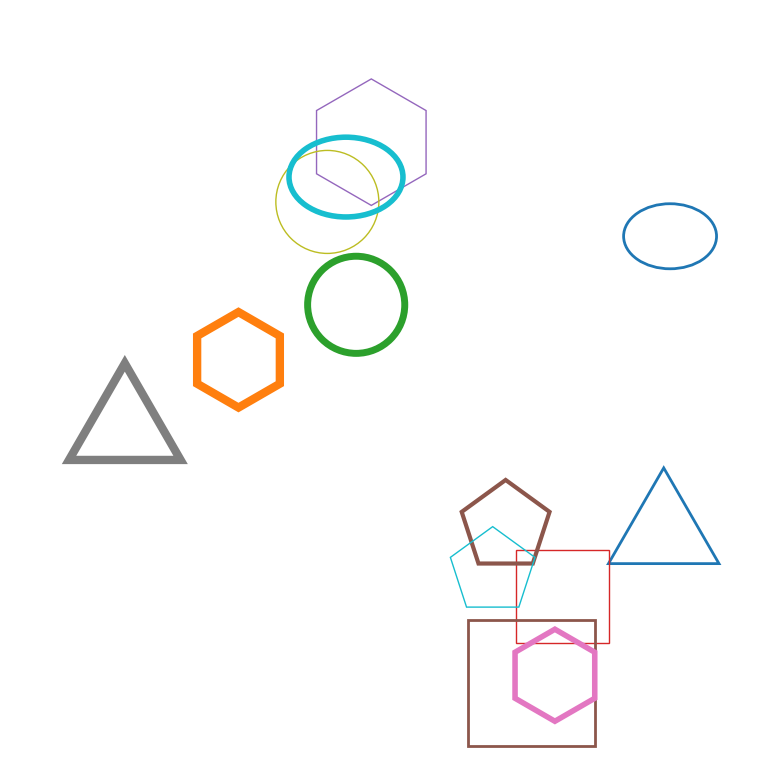[{"shape": "triangle", "thickness": 1, "radius": 0.41, "center": [0.862, 0.309]}, {"shape": "oval", "thickness": 1, "radius": 0.3, "center": [0.87, 0.693]}, {"shape": "hexagon", "thickness": 3, "radius": 0.31, "center": [0.31, 0.533]}, {"shape": "circle", "thickness": 2.5, "radius": 0.32, "center": [0.463, 0.604]}, {"shape": "square", "thickness": 0.5, "radius": 0.3, "center": [0.73, 0.225]}, {"shape": "hexagon", "thickness": 0.5, "radius": 0.41, "center": [0.482, 0.815]}, {"shape": "square", "thickness": 1, "radius": 0.41, "center": [0.691, 0.113]}, {"shape": "pentagon", "thickness": 1.5, "radius": 0.3, "center": [0.657, 0.317]}, {"shape": "hexagon", "thickness": 2, "radius": 0.3, "center": [0.721, 0.123]}, {"shape": "triangle", "thickness": 3, "radius": 0.42, "center": [0.162, 0.444]}, {"shape": "circle", "thickness": 0.5, "radius": 0.33, "center": [0.425, 0.738]}, {"shape": "pentagon", "thickness": 0.5, "radius": 0.29, "center": [0.64, 0.258]}, {"shape": "oval", "thickness": 2, "radius": 0.37, "center": [0.449, 0.77]}]